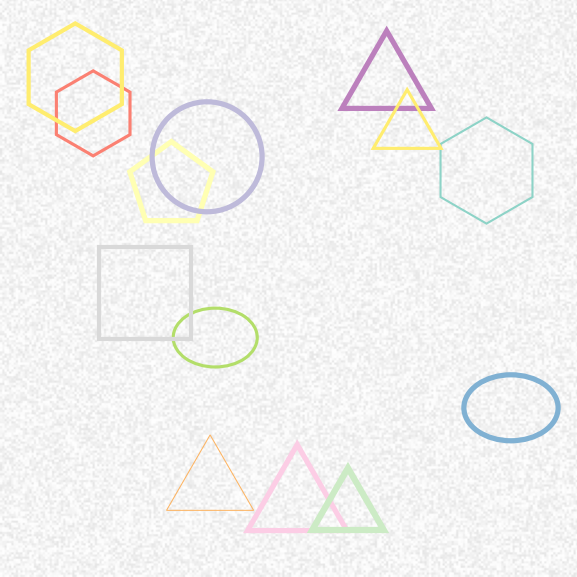[{"shape": "hexagon", "thickness": 1, "radius": 0.46, "center": [0.842, 0.704]}, {"shape": "pentagon", "thickness": 2.5, "radius": 0.38, "center": [0.297, 0.678]}, {"shape": "circle", "thickness": 2.5, "radius": 0.48, "center": [0.359, 0.728]}, {"shape": "hexagon", "thickness": 1.5, "radius": 0.37, "center": [0.161, 0.803]}, {"shape": "oval", "thickness": 2.5, "radius": 0.41, "center": [0.885, 0.293]}, {"shape": "triangle", "thickness": 0.5, "radius": 0.44, "center": [0.364, 0.159]}, {"shape": "oval", "thickness": 1.5, "radius": 0.36, "center": [0.373, 0.415]}, {"shape": "triangle", "thickness": 2.5, "radius": 0.5, "center": [0.515, 0.13]}, {"shape": "square", "thickness": 2, "radius": 0.4, "center": [0.251, 0.492]}, {"shape": "triangle", "thickness": 2.5, "radius": 0.45, "center": [0.67, 0.856]}, {"shape": "triangle", "thickness": 3, "radius": 0.36, "center": [0.603, 0.117]}, {"shape": "hexagon", "thickness": 2, "radius": 0.47, "center": [0.13, 0.865]}, {"shape": "triangle", "thickness": 1.5, "radius": 0.34, "center": [0.705, 0.776]}]